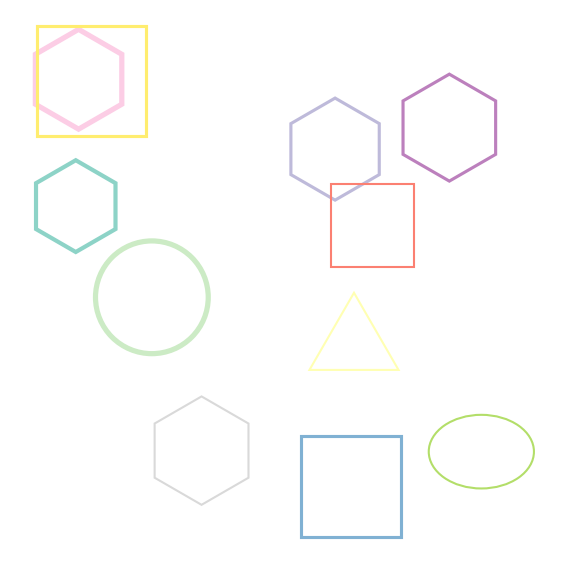[{"shape": "hexagon", "thickness": 2, "radius": 0.4, "center": [0.131, 0.642]}, {"shape": "triangle", "thickness": 1, "radius": 0.45, "center": [0.613, 0.403]}, {"shape": "hexagon", "thickness": 1.5, "radius": 0.44, "center": [0.58, 0.741]}, {"shape": "square", "thickness": 1, "radius": 0.36, "center": [0.646, 0.609]}, {"shape": "square", "thickness": 1.5, "radius": 0.43, "center": [0.608, 0.157]}, {"shape": "oval", "thickness": 1, "radius": 0.46, "center": [0.834, 0.217]}, {"shape": "hexagon", "thickness": 2.5, "radius": 0.43, "center": [0.136, 0.862]}, {"shape": "hexagon", "thickness": 1, "radius": 0.47, "center": [0.349, 0.219]}, {"shape": "hexagon", "thickness": 1.5, "radius": 0.46, "center": [0.778, 0.778]}, {"shape": "circle", "thickness": 2.5, "radius": 0.49, "center": [0.263, 0.484]}, {"shape": "square", "thickness": 1.5, "radius": 0.47, "center": [0.159, 0.859]}]